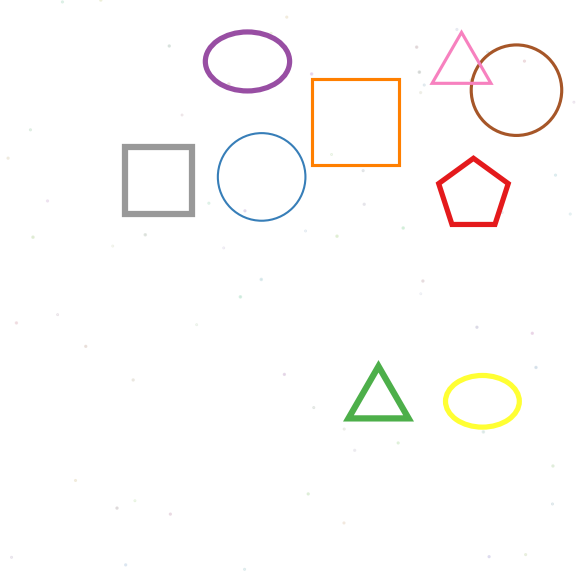[{"shape": "pentagon", "thickness": 2.5, "radius": 0.32, "center": [0.82, 0.662]}, {"shape": "circle", "thickness": 1, "radius": 0.38, "center": [0.453, 0.693]}, {"shape": "triangle", "thickness": 3, "radius": 0.3, "center": [0.655, 0.305]}, {"shape": "oval", "thickness": 2.5, "radius": 0.36, "center": [0.429, 0.893]}, {"shape": "square", "thickness": 1.5, "radius": 0.37, "center": [0.616, 0.788]}, {"shape": "oval", "thickness": 2.5, "radius": 0.32, "center": [0.835, 0.304]}, {"shape": "circle", "thickness": 1.5, "radius": 0.39, "center": [0.894, 0.843]}, {"shape": "triangle", "thickness": 1.5, "radius": 0.29, "center": [0.799, 0.884]}, {"shape": "square", "thickness": 3, "radius": 0.29, "center": [0.274, 0.686]}]